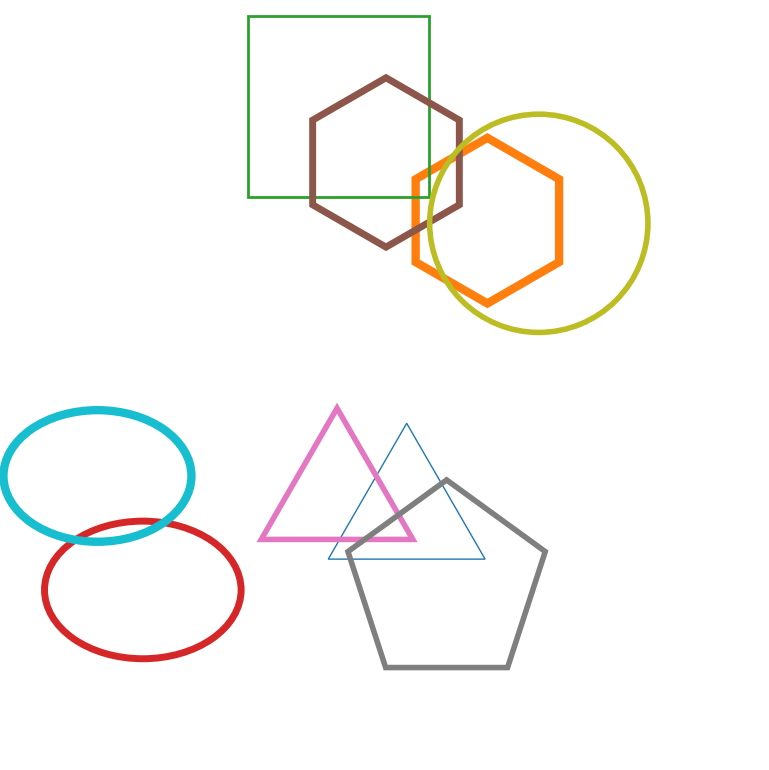[{"shape": "triangle", "thickness": 0.5, "radius": 0.59, "center": [0.528, 0.333]}, {"shape": "hexagon", "thickness": 3, "radius": 0.54, "center": [0.633, 0.713]}, {"shape": "square", "thickness": 1, "radius": 0.59, "center": [0.439, 0.862]}, {"shape": "oval", "thickness": 2.5, "radius": 0.64, "center": [0.185, 0.234]}, {"shape": "hexagon", "thickness": 2.5, "radius": 0.55, "center": [0.501, 0.789]}, {"shape": "triangle", "thickness": 2, "radius": 0.57, "center": [0.438, 0.356]}, {"shape": "pentagon", "thickness": 2, "radius": 0.67, "center": [0.58, 0.242]}, {"shape": "circle", "thickness": 2, "radius": 0.71, "center": [0.7, 0.71]}, {"shape": "oval", "thickness": 3, "radius": 0.61, "center": [0.127, 0.382]}]